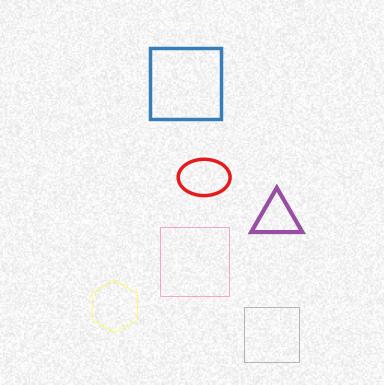[{"shape": "oval", "thickness": 2.5, "radius": 0.34, "center": [0.53, 0.539]}, {"shape": "square", "thickness": 2.5, "radius": 0.46, "center": [0.482, 0.784]}, {"shape": "triangle", "thickness": 3, "radius": 0.38, "center": [0.719, 0.436]}, {"shape": "hexagon", "thickness": 0.5, "radius": 0.34, "center": [0.298, 0.204]}, {"shape": "square", "thickness": 0.5, "radius": 0.45, "center": [0.505, 0.321]}, {"shape": "square", "thickness": 0.5, "radius": 0.36, "center": [0.705, 0.131]}]